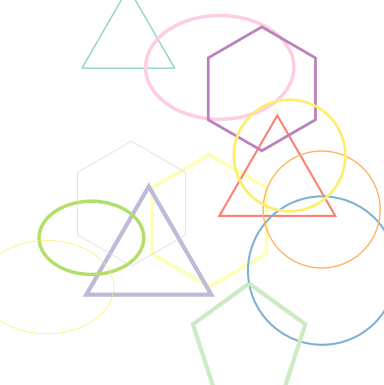[{"shape": "triangle", "thickness": 1, "radius": 0.69, "center": [0.333, 0.892]}, {"shape": "hexagon", "thickness": 2.5, "radius": 0.86, "center": [0.544, 0.427]}, {"shape": "triangle", "thickness": 3, "radius": 0.94, "center": [0.387, 0.328]}, {"shape": "triangle", "thickness": 1.5, "radius": 0.87, "center": [0.72, 0.526]}, {"shape": "circle", "thickness": 1.5, "radius": 0.96, "center": [0.837, 0.297]}, {"shape": "circle", "thickness": 1, "radius": 0.76, "center": [0.836, 0.456]}, {"shape": "oval", "thickness": 2.5, "radius": 0.68, "center": [0.237, 0.382]}, {"shape": "oval", "thickness": 2.5, "radius": 0.96, "center": [0.571, 0.825]}, {"shape": "hexagon", "thickness": 0.5, "radius": 0.81, "center": [0.342, 0.471]}, {"shape": "hexagon", "thickness": 2, "radius": 0.8, "center": [0.68, 0.769]}, {"shape": "pentagon", "thickness": 3, "radius": 0.77, "center": [0.647, 0.11]}, {"shape": "oval", "thickness": 0.5, "radius": 0.87, "center": [0.122, 0.254]}, {"shape": "circle", "thickness": 2, "radius": 0.72, "center": [0.752, 0.596]}]